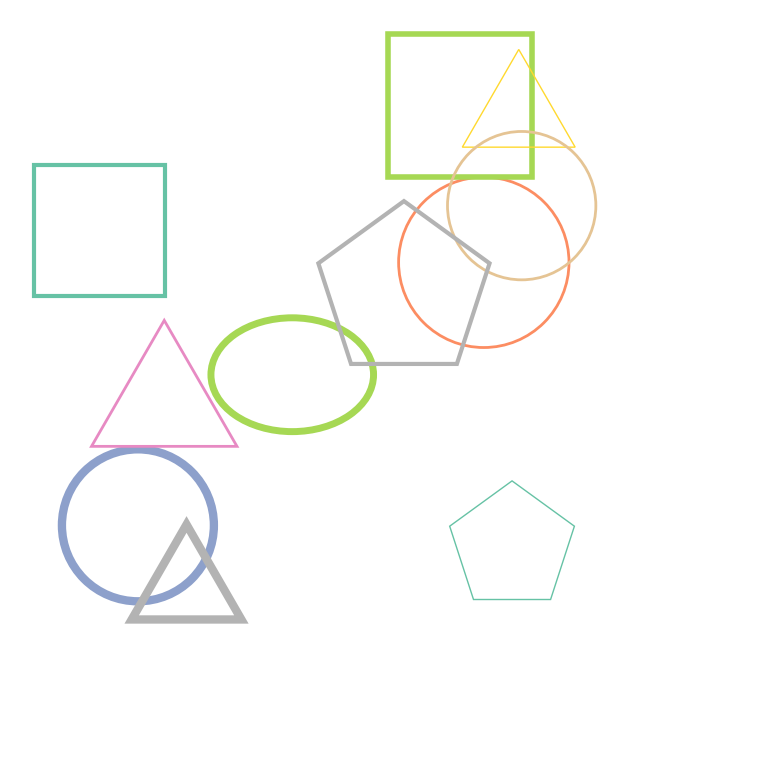[{"shape": "pentagon", "thickness": 0.5, "radius": 0.43, "center": [0.665, 0.29]}, {"shape": "square", "thickness": 1.5, "radius": 0.42, "center": [0.13, 0.701]}, {"shape": "circle", "thickness": 1, "radius": 0.55, "center": [0.628, 0.659]}, {"shape": "circle", "thickness": 3, "radius": 0.49, "center": [0.179, 0.318]}, {"shape": "triangle", "thickness": 1, "radius": 0.55, "center": [0.213, 0.475]}, {"shape": "square", "thickness": 2, "radius": 0.47, "center": [0.597, 0.863]}, {"shape": "oval", "thickness": 2.5, "radius": 0.53, "center": [0.38, 0.513]}, {"shape": "triangle", "thickness": 0.5, "radius": 0.42, "center": [0.674, 0.851]}, {"shape": "circle", "thickness": 1, "radius": 0.48, "center": [0.677, 0.733]}, {"shape": "pentagon", "thickness": 1.5, "radius": 0.58, "center": [0.525, 0.622]}, {"shape": "triangle", "thickness": 3, "radius": 0.41, "center": [0.242, 0.237]}]